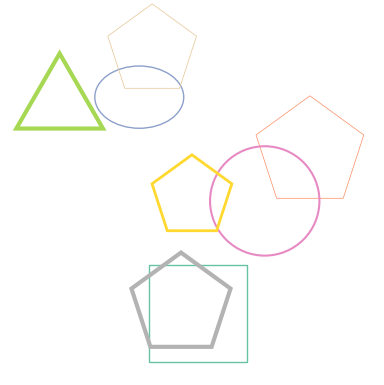[{"shape": "square", "thickness": 1, "radius": 0.64, "center": [0.514, 0.186]}, {"shape": "pentagon", "thickness": 0.5, "radius": 0.74, "center": [0.805, 0.604]}, {"shape": "oval", "thickness": 1, "radius": 0.58, "center": [0.362, 0.748]}, {"shape": "circle", "thickness": 1.5, "radius": 0.71, "center": [0.688, 0.478]}, {"shape": "triangle", "thickness": 3, "radius": 0.65, "center": [0.155, 0.731]}, {"shape": "pentagon", "thickness": 2, "radius": 0.54, "center": [0.499, 0.489]}, {"shape": "pentagon", "thickness": 0.5, "radius": 0.61, "center": [0.395, 0.869]}, {"shape": "pentagon", "thickness": 3, "radius": 0.68, "center": [0.47, 0.209]}]